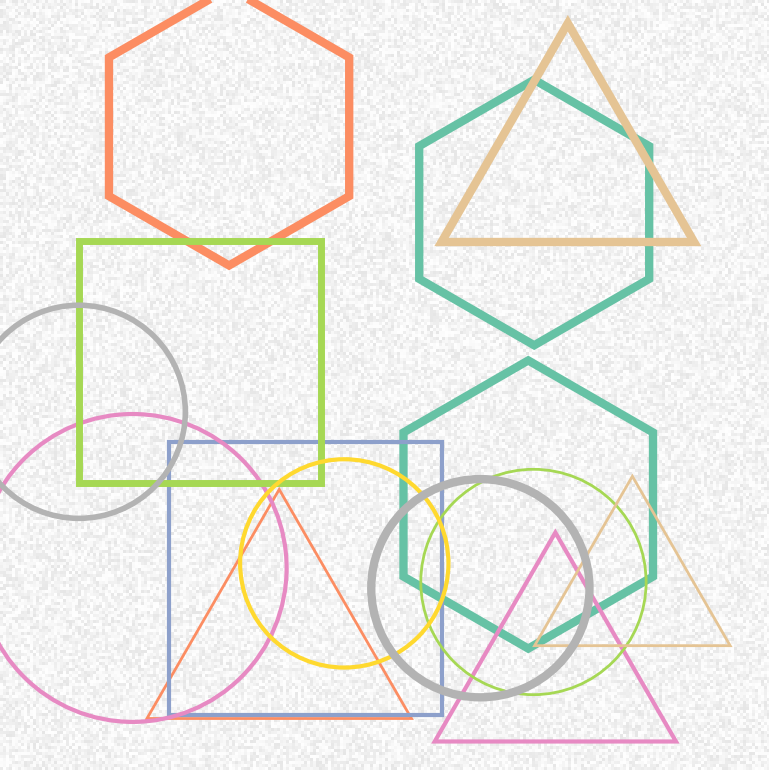[{"shape": "hexagon", "thickness": 3, "radius": 0.94, "center": [0.686, 0.345]}, {"shape": "hexagon", "thickness": 3, "radius": 0.86, "center": [0.694, 0.724]}, {"shape": "triangle", "thickness": 1, "radius": 0.99, "center": [0.363, 0.166]}, {"shape": "hexagon", "thickness": 3, "radius": 0.9, "center": [0.298, 0.835]}, {"shape": "square", "thickness": 1.5, "radius": 0.89, "center": [0.397, 0.249]}, {"shape": "triangle", "thickness": 1.5, "radius": 0.9, "center": [0.721, 0.127]}, {"shape": "circle", "thickness": 1.5, "radius": 1.0, "center": [0.172, 0.262]}, {"shape": "circle", "thickness": 1, "radius": 0.73, "center": [0.693, 0.244]}, {"shape": "square", "thickness": 2.5, "radius": 0.79, "center": [0.259, 0.529]}, {"shape": "circle", "thickness": 1.5, "radius": 0.68, "center": [0.447, 0.268]}, {"shape": "triangle", "thickness": 1, "radius": 0.73, "center": [0.821, 0.235]}, {"shape": "triangle", "thickness": 3, "radius": 0.95, "center": [0.737, 0.78]}, {"shape": "circle", "thickness": 2, "radius": 0.69, "center": [0.102, 0.465]}, {"shape": "circle", "thickness": 3, "radius": 0.71, "center": [0.624, 0.236]}]